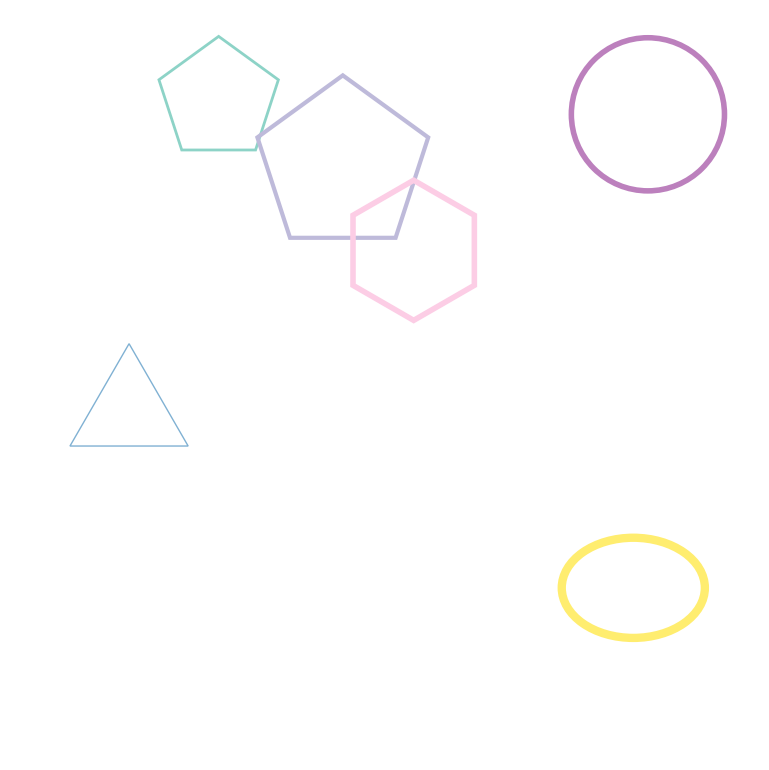[{"shape": "pentagon", "thickness": 1, "radius": 0.41, "center": [0.284, 0.871]}, {"shape": "pentagon", "thickness": 1.5, "radius": 0.58, "center": [0.445, 0.786]}, {"shape": "triangle", "thickness": 0.5, "radius": 0.44, "center": [0.168, 0.465]}, {"shape": "hexagon", "thickness": 2, "radius": 0.45, "center": [0.537, 0.675]}, {"shape": "circle", "thickness": 2, "radius": 0.5, "center": [0.841, 0.852]}, {"shape": "oval", "thickness": 3, "radius": 0.46, "center": [0.822, 0.237]}]